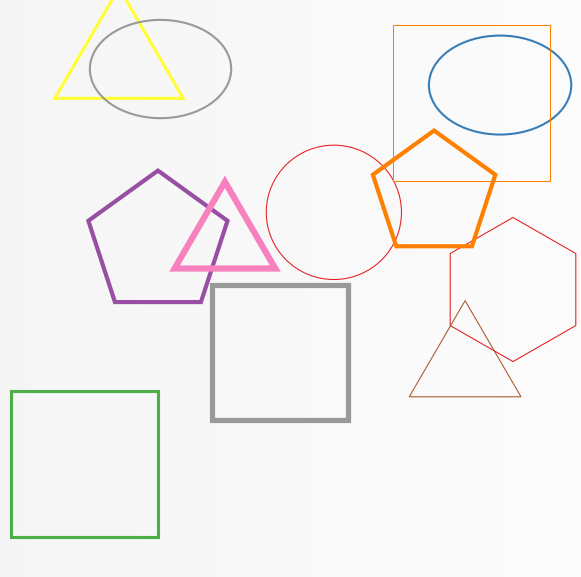[{"shape": "hexagon", "thickness": 0.5, "radius": 0.62, "center": [0.883, 0.498]}, {"shape": "circle", "thickness": 0.5, "radius": 0.58, "center": [0.574, 0.631]}, {"shape": "oval", "thickness": 1, "radius": 0.61, "center": [0.86, 0.852]}, {"shape": "square", "thickness": 1.5, "radius": 0.63, "center": [0.145, 0.195]}, {"shape": "pentagon", "thickness": 2, "radius": 0.63, "center": [0.272, 0.578]}, {"shape": "square", "thickness": 0.5, "radius": 0.67, "center": [0.811, 0.821]}, {"shape": "pentagon", "thickness": 2, "radius": 0.55, "center": [0.747, 0.662]}, {"shape": "triangle", "thickness": 1.5, "radius": 0.64, "center": [0.205, 0.893]}, {"shape": "triangle", "thickness": 0.5, "radius": 0.55, "center": [0.8, 0.368]}, {"shape": "triangle", "thickness": 3, "radius": 0.5, "center": [0.387, 0.584]}, {"shape": "oval", "thickness": 1, "radius": 0.61, "center": [0.276, 0.88]}, {"shape": "square", "thickness": 2.5, "radius": 0.58, "center": [0.481, 0.389]}]